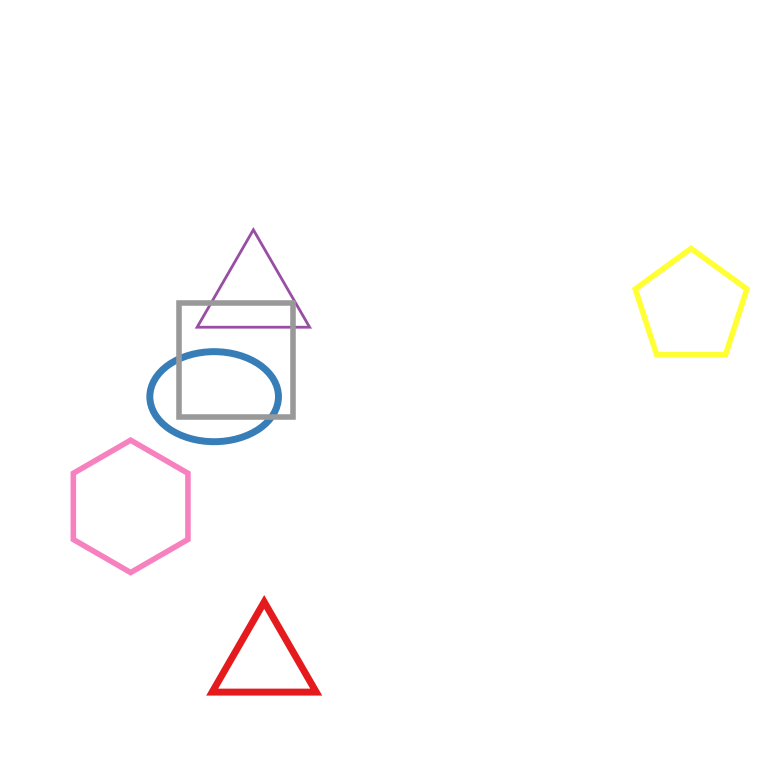[{"shape": "triangle", "thickness": 2.5, "radius": 0.39, "center": [0.343, 0.14]}, {"shape": "oval", "thickness": 2.5, "radius": 0.42, "center": [0.278, 0.485]}, {"shape": "triangle", "thickness": 1, "radius": 0.42, "center": [0.329, 0.617]}, {"shape": "pentagon", "thickness": 2, "radius": 0.38, "center": [0.898, 0.601]}, {"shape": "hexagon", "thickness": 2, "radius": 0.43, "center": [0.17, 0.342]}, {"shape": "square", "thickness": 2, "radius": 0.37, "center": [0.307, 0.532]}]